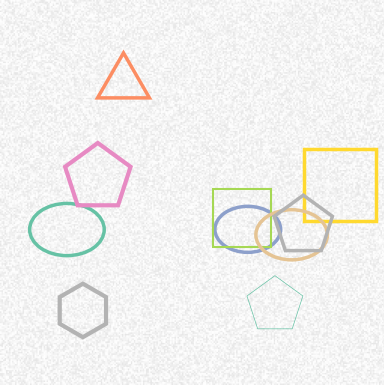[{"shape": "pentagon", "thickness": 0.5, "radius": 0.38, "center": [0.714, 0.208]}, {"shape": "oval", "thickness": 2.5, "radius": 0.48, "center": [0.174, 0.404]}, {"shape": "triangle", "thickness": 2.5, "radius": 0.39, "center": [0.321, 0.785]}, {"shape": "oval", "thickness": 2.5, "radius": 0.43, "center": [0.644, 0.404]}, {"shape": "pentagon", "thickness": 3, "radius": 0.45, "center": [0.254, 0.539]}, {"shape": "square", "thickness": 1.5, "radius": 0.37, "center": [0.628, 0.434]}, {"shape": "square", "thickness": 2.5, "radius": 0.47, "center": [0.883, 0.518]}, {"shape": "oval", "thickness": 2.5, "radius": 0.46, "center": [0.758, 0.39]}, {"shape": "pentagon", "thickness": 2.5, "radius": 0.4, "center": [0.788, 0.413]}, {"shape": "hexagon", "thickness": 3, "radius": 0.35, "center": [0.215, 0.194]}]